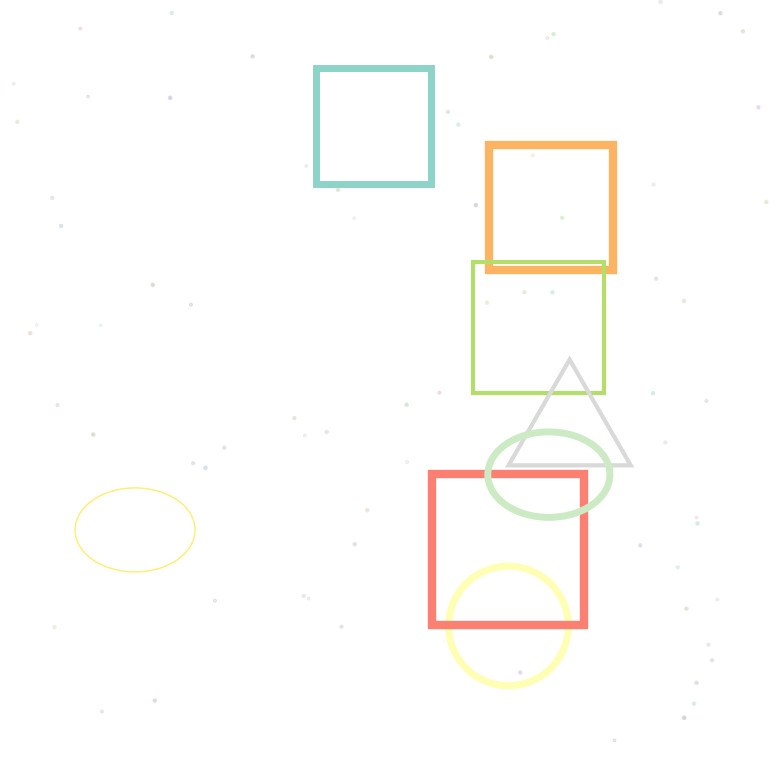[{"shape": "square", "thickness": 2.5, "radius": 0.38, "center": [0.485, 0.836]}, {"shape": "circle", "thickness": 2.5, "radius": 0.39, "center": [0.66, 0.187]}, {"shape": "square", "thickness": 3, "radius": 0.49, "center": [0.66, 0.286]}, {"shape": "square", "thickness": 3, "radius": 0.4, "center": [0.716, 0.73]}, {"shape": "square", "thickness": 1.5, "radius": 0.43, "center": [0.7, 0.575]}, {"shape": "triangle", "thickness": 1.5, "radius": 0.46, "center": [0.74, 0.441]}, {"shape": "oval", "thickness": 2.5, "radius": 0.4, "center": [0.713, 0.384]}, {"shape": "oval", "thickness": 0.5, "radius": 0.39, "center": [0.175, 0.312]}]